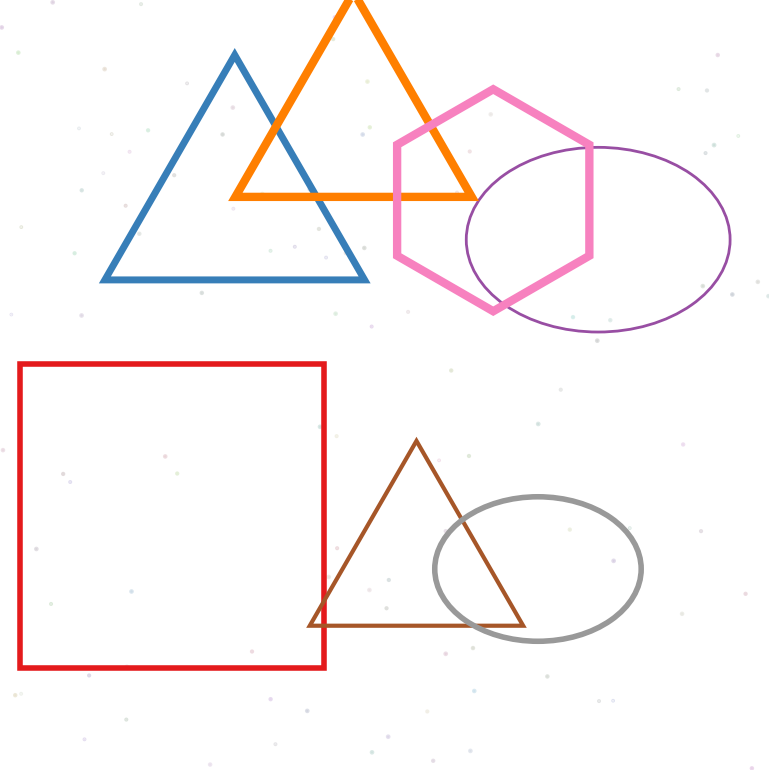[{"shape": "square", "thickness": 2, "radius": 0.99, "center": [0.224, 0.33]}, {"shape": "triangle", "thickness": 2.5, "radius": 0.97, "center": [0.305, 0.734]}, {"shape": "oval", "thickness": 1, "radius": 0.86, "center": [0.777, 0.689]}, {"shape": "triangle", "thickness": 3, "radius": 0.89, "center": [0.459, 0.833]}, {"shape": "triangle", "thickness": 1.5, "radius": 0.8, "center": [0.541, 0.267]}, {"shape": "hexagon", "thickness": 3, "radius": 0.72, "center": [0.641, 0.74]}, {"shape": "oval", "thickness": 2, "radius": 0.67, "center": [0.699, 0.261]}]